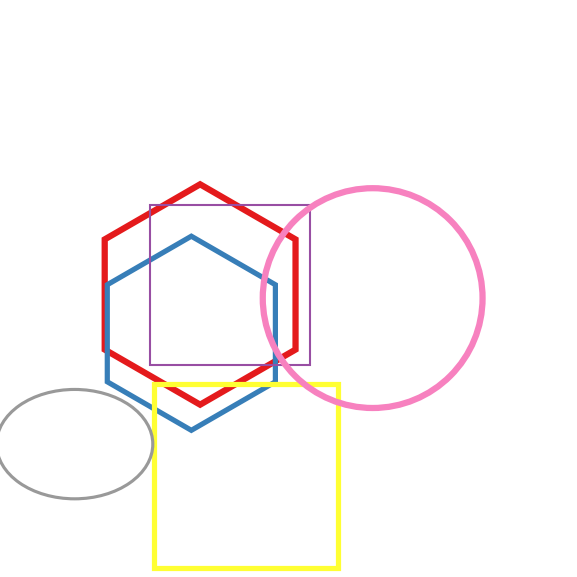[{"shape": "hexagon", "thickness": 3, "radius": 0.95, "center": [0.347, 0.489]}, {"shape": "hexagon", "thickness": 2.5, "radius": 0.84, "center": [0.331, 0.422]}, {"shape": "square", "thickness": 1, "radius": 0.69, "center": [0.398, 0.506]}, {"shape": "square", "thickness": 2.5, "radius": 0.8, "center": [0.426, 0.175]}, {"shape": "circle", "thickness": 3, "radius": 0.95, "center": [0.645, 0.483]}, {"shape": "oval", "thickness": 1.5, "radius": 0.68, "center": [0.129, 0.23]}]